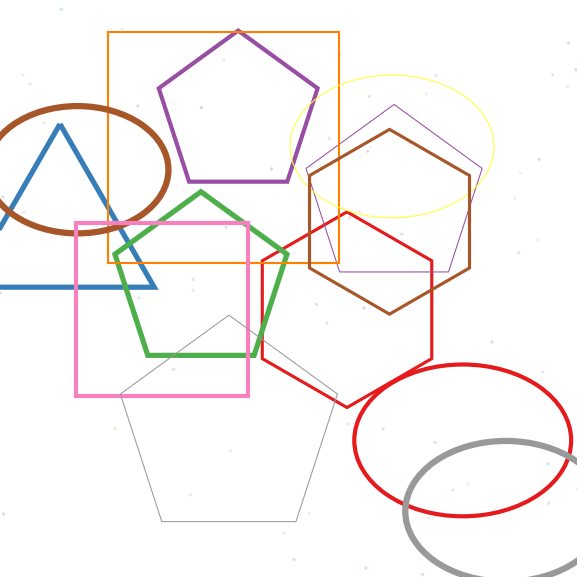[{"shape": "oval", "thickness": 2, "radius": 0.94, "center": [0.801, 0.237]}, {"shape": "hexagon", "thickness": 1.5, "radius": 0.85, "center": [0.601, 0.463]}, {"shape": "triangle", "thickness": 2.5, "radius": 0.94, "center": [0.104, 0.596]}, {"shape": "pentagon", "thickness": 2.5, "radius": 0.78, "center": [0.348, 0.511]}, {"shape": "pentagon", "thickness": 2, "radius": 0.72, "center": [0.412, 0.802]}, {"shape": "pentagon", "thickness": 0.5, "radius": 0.8, "center": [0.682, 0.658]}, {"shape": "square", "thickness": 1, "radius": 1.0, "center": [0.388, 0.743]}, {"shape": "oval", "thickness": 0.5, "radius": 0.88, "center": [0.679, 0.746]}, {"shape": "oval", "thickness": 3, "radius": 0.79, "center": [0.134, 0.705]}, {"shape": "hexagon", "thickness": 1.5, "radius": 0.8, "center": [0.674, 0.615]}, {"shape": "square", "thickness": 2, "radius": 0.75, "center": [0.28, 0.463]}, {"shape": "pentagon", "thickness": 0.5, "radius": 0.99, "center": [0.396, 0.256]}, {"shape": "oval", "thickness": 3, "radius": 0.87, "center": [0.876, 0.114]}]